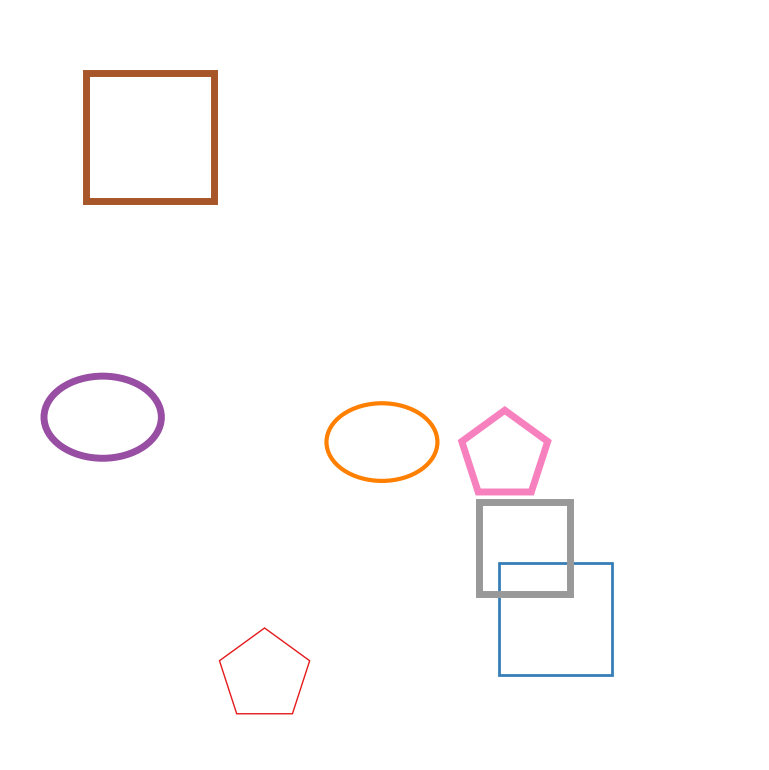[{"shape": "pentagon", "thickness": 0.5, "radius": 0.31, "center": [0.344, 0.123]}, {"shape": "square", "thickness": 1, "radius": 0.37, "center": [0.722, 0.196]}, {"shape": "oval", "thickness": 2.5, "radius": 0.38, "center": [0.133, 0.458]}, {"shape": "oval", "thickness": 1.5, "radius": 0.36, "center": [0.496, 0.426]}, {"shape": "square", "thickness": 2.5, "radius": 0.42, "center": [0.195, 0.822]}, {"shape": "pentagon", "thickness": 2.5, "radius": 0.29, "center": [0.656, 0.409]}, {"shape": "square", "thickness": 2.5, "radius": 0.3, "center": [0.681, 0.289]}]